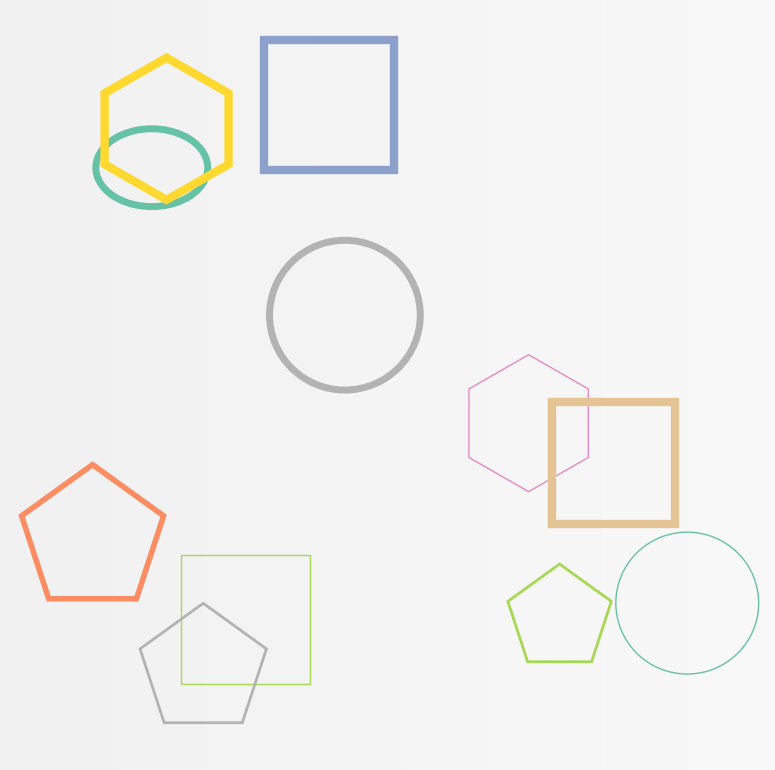[{"shape": "circle", "thickness": 0.5, "radius": 0.46, "center": [0.887, 0.217]}, {"shape": "oval", "thickness": 2.5, "radius": 0.36, "center": [0.196, 0.782]}, {"shape": "pentagon", "thickness": 2, "radius": 0.48, "center": [0.119, 0.3]}, {"shape": "square", "thickness": 3, "radius": 0.42, "center": [0.425, 0.864]}, {"shape": "hexagon", "thickness": 0.5, "radius": 0.44, "center": [0.682, 0.45]}, {"shape": "pentagon", "thickness": 1, "radius": 0.35, "center": [0.722, 0.197]}, {"shape": "square", "thickness": 0.5, "radius": 0.42, "center": [0.316, 0.195]}, {"shape": "hexagon", "thickness": 3, "radius": 0.46, "center": [0.215, 0.833]}, {"shape": "square", "thickness": 3, "radius": 0.4, "center": [0.792, 0.399]}, {"shape": "pentagon", "thickness": 1, "radius": 0.43, "center": [0.262, 0.131]}, {"shape": "circle", "thickness": 2.5, "radius": 0.49, "center": [0.445, 0.591]}]